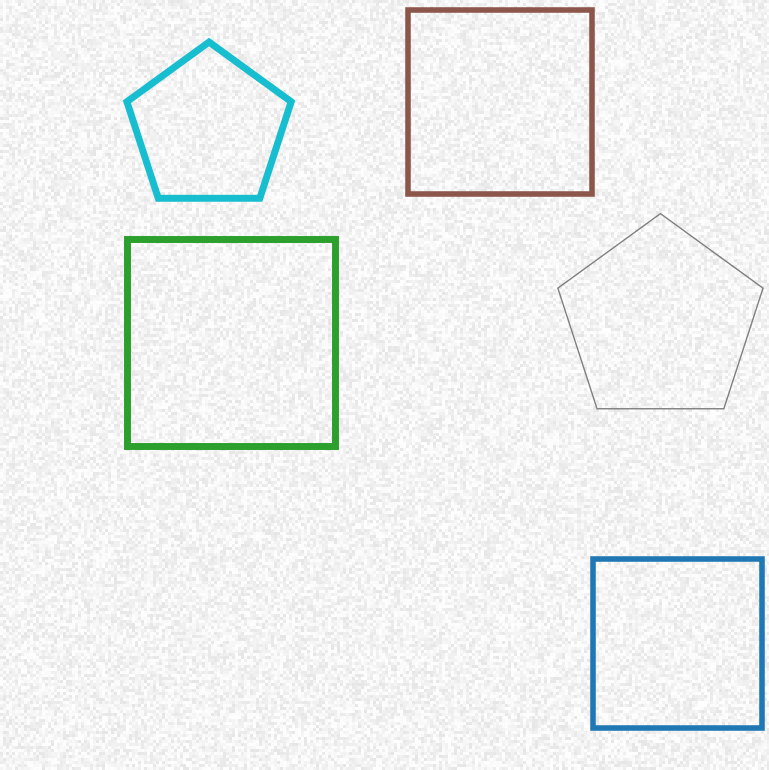[{"shape": "square", "thickness": 2, "radius": 0.55, "center": [0.88, 0.164]}, {"shape": "square", "thickness": 2.5, "radius": 0.67, "center": [0.3, 0.555]}, {"shape": "square", "thickness": 2, "radius": 0.6, "center": [0.65, 0.867]}, {"shape": "pentagon", "thickness": 0.5, "radius": 0.7, "center": [0.858, 0.582]}, {"shape": "pentagon", "thickness": 2.5, "radius": 0.56, "center": [0.271, 0.833]}]